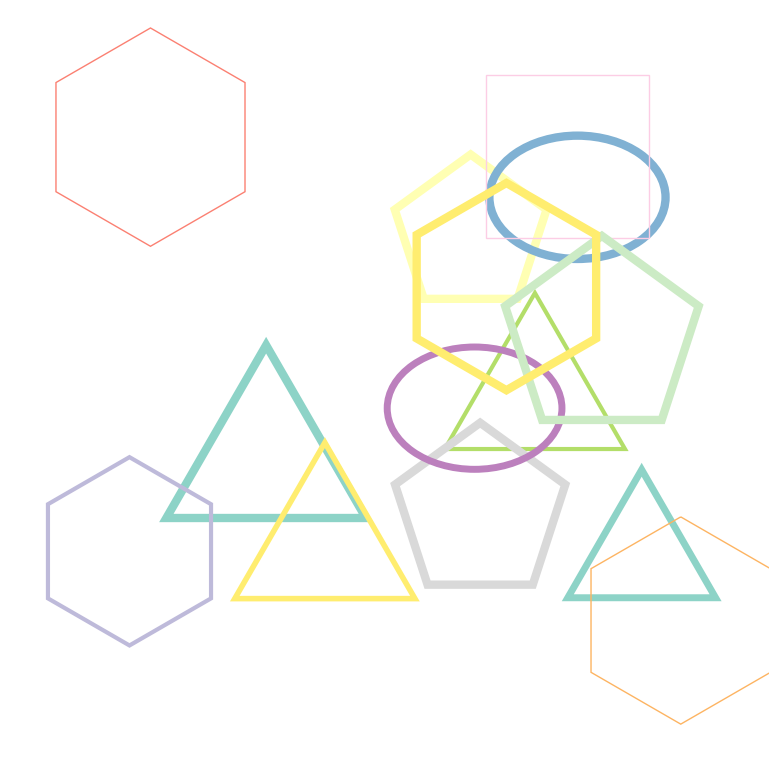[{"shape": "triangle", "thickness": 3, "radius": 0.75, "center": [0.346, 0.402]}, {"shape": "triangle", "thickness": 2.5, "radius": 0.55, "center": [0.833, 0.279]}, {"shape": "pentagon", "thickness": 3, "radius": 0.52, "center": [0.611, 0.696]}, {"shape": "hexagon", "thickness": 1.5, "radius": 0.61, "center": [0.168, 0.284]}, {"shape": "hexagon", "thickness": 0.5, "radius": 0.71, "center": [0.195, 0.822]}, {"shape": "oval", "thickness": 3, "radius": 0.57, "center": [0.75, 0.744]}, {"shape": "hexagon", "thickness": 0.5, "radius": 0.67, "center": [0.884, 0.194]}, {"shape": "triangle", "thickness": 1.5, "radius": 0.68, "center": [0.695, 0.484]}, {"shape": "square", "thickness": 0.5, "radius": 0.53, "center": [0.737, 0.797]}, {"shape": "pentagon", "thickness": 3, "radius": 0.58, "center": [0.624, 0.335]}, {"shape": "oval", "thickness": 2.5, "radius": 0.57, "center": [0.616, 0.47]}, {"shape": "pentagon", "thickness": 3, "radius": 0.66, "center": [0.782, 0.562]}, {"shape": "triangle", "thickness": 2, "radius": 0.68, "center": [0.422, 0.29]}, {"shape": "hexagon", "thickness": 3, "radius": 0.67, "center": [0.658, 0.628]}]